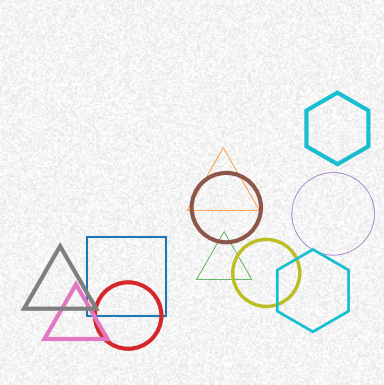[{"shape": "square", "thickness": 1.5, "radius": 0.51, "center": [0.328, 0.282]}, {"shape": "triangle", "thickness": 0.5, "radius": 0.54, "center": [0.58, 0.508]}, {"shape": "triangle", "thickness": 0.5, "radius": 0.41, "center": [0.582, 0.315]}, {"shape": "circle", "thickness": 3, "radius": 0.43, "center": [0.333, 0.18]}, {"shape": "circle", "thickness": 0.5, "radius": 0.54, "center": [0.865, 0.445]}, {"shape": "circle", "thickness": 3, "radius": 0.45, "center": [0.588, 0.461]}, {"shape": "triangle", "thickness": 3, "radius": 0.47, "center": [0.197, 0.167]}, {"shape": "triangle", "thickness": 3, "radius": 0.54, "center": [0.156, 0.252]}, {"shape": "circle", "thickness": 2.5, "radius": 0.44, "center": [0.692, 0.291]}, {"shape": "hexagon", "thickness": 2, "radius": 0.53, "center": [0.813, 0.245]}, {"shape": "hexagon", "thickness": 3, "radius": 0.46, "center": [0.876, 0.666]}]